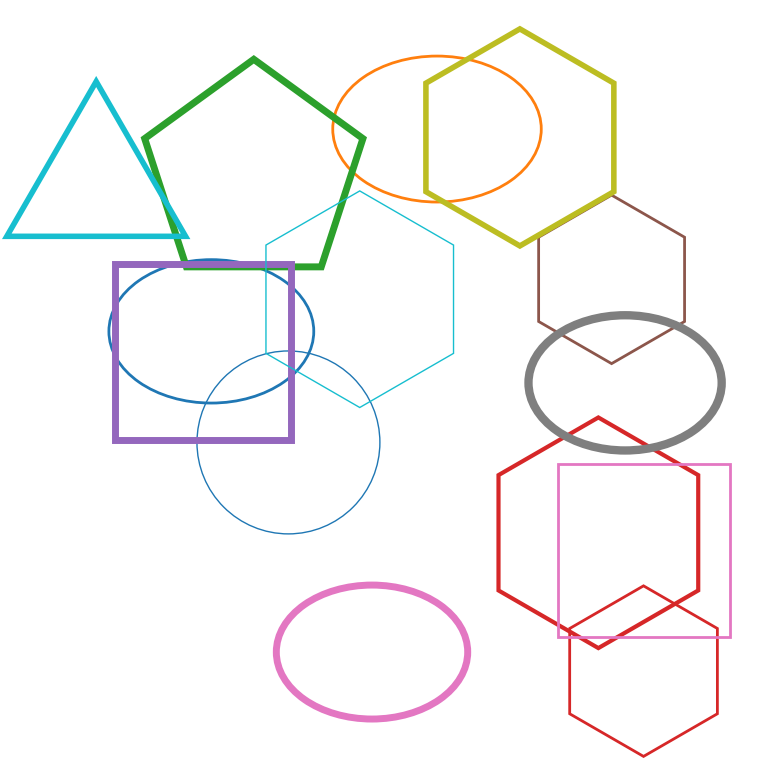[{"shape": "oval", "thickness": 1, "radius": 0.67, "center": [0.274, 0.57]}, {"shape": "circle", "thickness": 0.5, "radius": 0.59, "center": [0.375, 0.425]}, {"shape": "oval", "thickness": 1, "radius": 0.68, "center": [0.568, 0.832]}, {"shape": "pentagon", "thickness": 2.5, "radius": 0.75, "center": [0.33, 0.774]}, {"shape": "hexagon", "thickness": 1.5, "radius": 0.75, "center": [0.777, 0.308]}, {"shape": "hexagon", "thickness": 1, "radius": 0.55, "center": [0.836, 0.128]}, {"shape": "square", "thickness": 2.5, "radius": 0.57, "center": [0.264, 0.543]}, {"shape": "hexagon", "thickness": 1, "radius": 0.55, "center": [0.794, 0.637]}, {"shape": "oval", "thickness": 2.5, "radius": 0.62, "center": [0.483, 0.153]}, {"shape": "square", "thickness": 1, "radius": 0.56, "center": [0.836, 0.285]}, {"shape": "oval", "thickness": 3, "radius": 0.63, "center": [0.812, 0.503]}, {"shape": "hexagon", "thickness": 2, "radius": 0.7, "center": [0.675, 0.822]}, {"shape": "hexagon", "thickness": 0.5, "radius": 0.7, "center": [0.467, 0.611]}, {"shape": "triangle", "thickness": 2, "radius": 0.67, "center": [0.125, 0.76]}]